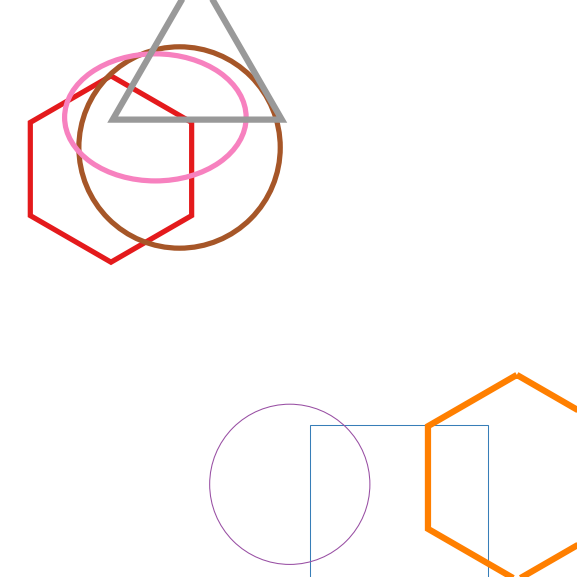[{"shape": "hexagon", "thickness": 2.5, "radius": 0.81, "center": [0.192, 0.706]}, {"shape": "square", "thickness": 0.5, "radius": 0.77, "center": [0.691, 0.108]}, {"shape": "circle", "thickness": 0.5, "radius": 0.69, "center": [0.502, 0.16]}, {"shape": "hexagon", "thickness": 3, "radius": 0.89, "center": [0.895, 0.172]}, {"shape": "circle", "thickness": 2.5, "radius": 0.87, "center": [0.311, 0.744]}, {"shape": "oval", "thickness": 2.5, "radius": 0.79, "center": [0.269, 0.796]}, {"shape": "triangle", "thickness": 3, "radius": 0.85, "center": [0.342, 0.877]}]